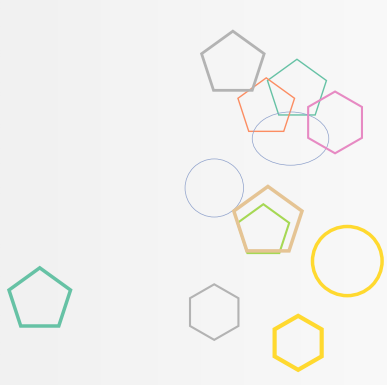[{"shape": "pentagon", "thickness": 1, "radius": 0.4, "center": [0.766, 0.766]}, {"shape": "pentagon", "thickness": 2.5, "radius": 0.42, "center": [0.103, 0.221]}, {"shape": "pentagon", "thickness": 1, "radius": 0.38, "center": [0.687, 0.721]}, {"shape": "oval", "thickness": 0.5, "radius": 0.49, "center": [0.75, 0.64]}, {"shape": "circle", "thickness": 0.5, "radius": 0.38, "center": [0.553, 0.512]}, {"shape": "hexagon", "thickness": 1.5, "radius": 0.4, "center": [0.865, 0.682]}, {"shape": "pentagon", "thickness": 1.5, "radius": 0.35, "center": [0.68, 0.399]}, {"shape": "hexagon", "thickness": 3, "radius": 0.35, "center": [0.769, 0.109]}, {"shape": "circle", "thickness": 2.5, "radius": 0.45, "center": [0.896, 0.322]}, {"shape": "pentagon", "thickness": 2.5, "radius": 0.46, "center": [0.691, 0.423]}, {"shape": "pentagon", "thickness": 2, "radius": 0.42, "center": [0.601, 0.834]}, {"shape": "hexagon", "thickness": 1.5, "radius": 0.36, "center": [0.553, 0.189]}]